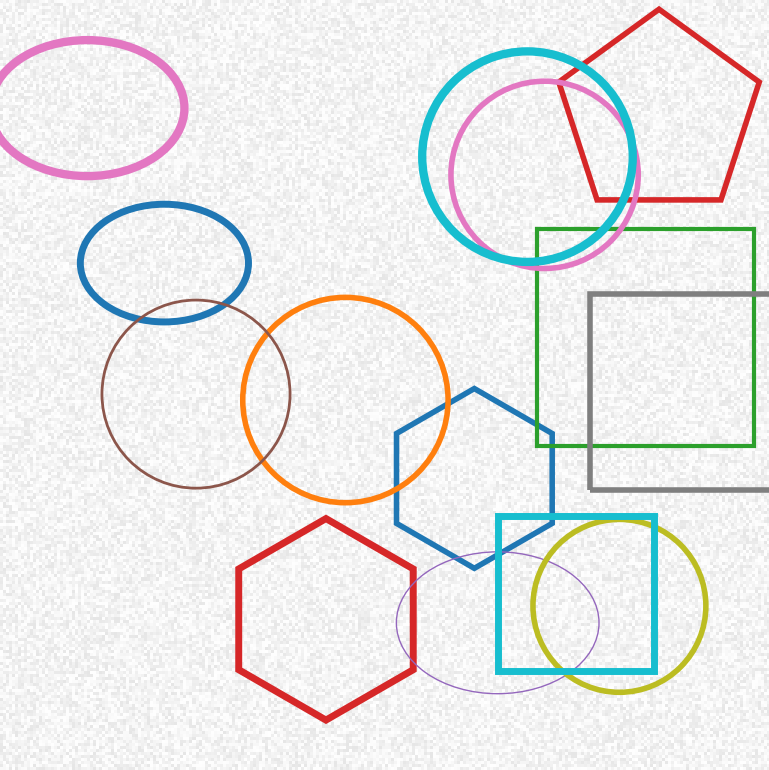[{"shape": "hexagon", "thickness": 2, "radius": 0.58, "center": [0.616, 0.379]}, {"shape": "oval", "thickness": 2.5, "radius": 0.55, "center": [0.214, 0.658]}, {"shape": "circle", "thickness": 2, "radius": 0.67, "center": [0.449, 0.48]}, {"shape": "square", "thickness": 1.5, "radius": 0.7, "center": [0.838, 0.562]}, {"shape": "hexagon", "thickness": 2.5, "radius": 0.65, "center": [0.423, 0.196]}, {"shape": "pentagon", "thickness": 2, "radius": 0.68, "center": [0.856, 0.851]}, {"shape": "oval", "thickness": 0.5, "radius": 0.66, "center": [0.646, 0.191]}, {"shape": "circle", "thickness": 1, "radius": 0.61, "center": [0.255, 0.488]}, {"shape": "oval", "thickness": 3, "radius": 0.63, "center": [0.113, 0.86]}, {"shape": "circle", "thickness": 2, "radius": 0.61, "center": [0.707, 0.773]}, {"shape": "square", "thickness": 2, "radius": 0.63, "center": [0.893, 0.491]}, {"shape": "circle", "thickness": 2, "radius": 0.56, "center": [0.804, 0.213]}, {"shape": "circle", "thickness": 3, "radius": 0.68, "center": [0.685, 0.797]}, {"shape": "square", "thickness": 2.5, "radius": 0.5, "center": [0.748, 0.229]}]